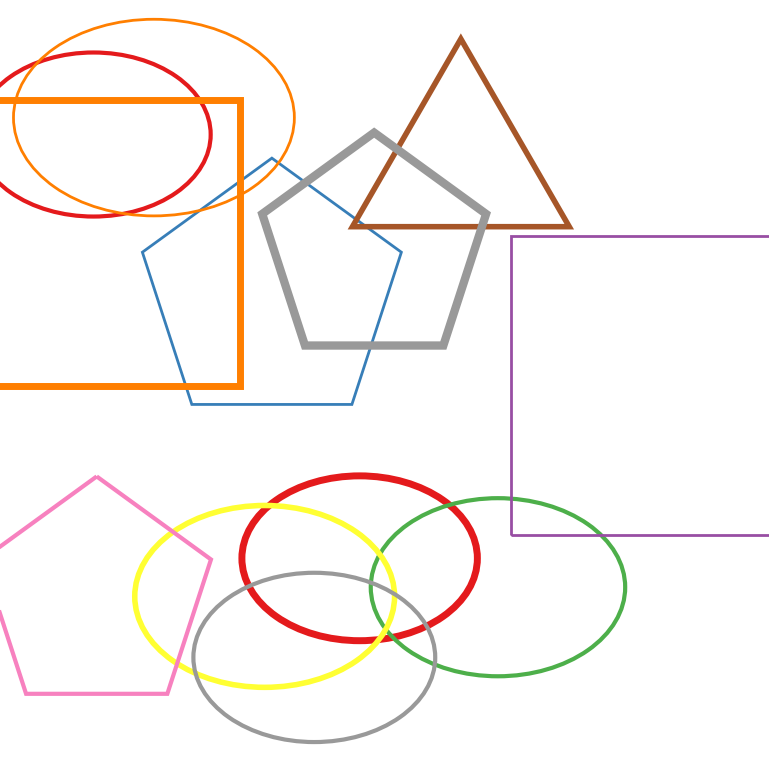[{"shape": "oval", "thickness": 2.5, "radius": 0.76, "center": [0.467, 0.275]}, {"shape": "oval", "thickness": 1.5, "radius": 0.76, "center": [0.121, 0.825]}, {"shape": "pentagon", "thickness": 1, "radius": 0.88, "center": [0.353, 0.618]}, {"shape": "oval", "thickness": 1.5, "radius": 0.83, "center": [0.647, 0.237]}, {"shape": "square", "thickness": 1, "radius": 0.97, "center": [0.857, 0.499]}, {"shape": "square", "thickness": 2.5, "radius": 0.93, "center": [0.126, 0.684]}, {"shape": "oval", "thickness": 1, "radius": 0.91, "center": [0.2, 0.847]}, {"shape": "oval", "thickness": 2, "radius": 0.84, "center": [0.344, 0.225]}, {"shape": "triangle", "thickness": 2, "radius": 0.81, "center": [0.599, 0.787]}, {"shape": "pentagon", "thickness": 1.5, "radius": 0.78, "center": [0.126, 0.225]}, {"shape": "oval", "thickness": 1.5, "radius": 0.79, "center": [0.408, 0.146]}, {"shape": "pentagon", "thickness": 3, "radius": 0.76, "center": [0.486, 0.675]}]